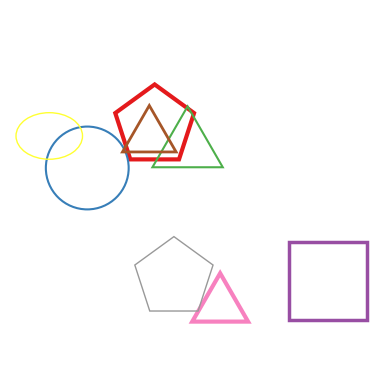[{"shape": "pentagon", "thickness": 3, "radius": 0.54, "center": [0.402, 0.673]}, {"shape": "circle", "thickness": 1.5, "radius": 0.54, "center": [0.227, 0.564]}, {"shape": "triangle", "thickness": 1.5, "radius": 0.53, "center": [0.487, 0.618]}, {"shape": "square", "thickness": 2.5, "radius": 0.5, "center": [0.851, 0.271]}, {"shape": "oval", "thickness": 1, "radius": 0.43, "center": [0.128, 0.647]}, {"shape": "triangle", "thickness": 2, "radius": 0.4, "center": [0.388, 0.646]}, {"shape": "triangle", "thickness": 3, "radius": 0.42, "center": [0.572, 0.207]}, {"shape": "pentagon", "thickness": 1, "radius": 0.53, "center": [0.452, 0.279]}]